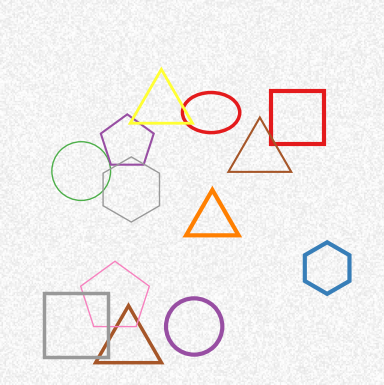[{"shape": "oval", "thickness": 2.5, "radius": 0.37, "center": [0.548, 0.708]}, {"shape": "square", "thickness": 3, "radius": 0.35, "center": [0.773, 0.694]}, {"shape": "hexagon", "thickness": 3, "radius": 0.33, "center": [0.85, 0.304]}, {"shape": "circle", "thickness": 1, "radius": 0.38, "center": [0.211, 0.556]}, {"shape": "pentagon", "thickness": 1.5, "radius": 0.36, "center": [0.331, 0.631]}, {"shape": "circle", "thickness": 3, "radius": 0.37, "center": [0.504, 0.152]}, {"shape": "triangle", "thickness": 3, "radius": 0.39, "center": [0.552, 0.428]}, {"shape": "triangle", "thickness": 2, "radius": 0.47, "center": [0.419, 0.727]}, {"shape": "triangle", "thickness": 1.5, "radius": 0.47, "center": [0.675, 0.601]}, {"shape": "triangle", "thickness": 2.5, "radius": 0.49, "center": [0.334, 0.107]}, {"shape": "pentagon", "thickness": 1, "radius": 0.47, "center": [0.299, 0.228]}, {"shape": "square", "thickness": 2.5, "radius": 0.42, "center": [0.197, 0.156]}, {"shape": "hexagon", "thickness": 1, "radius": 0.42, "center": [0.341, 0.508]}]